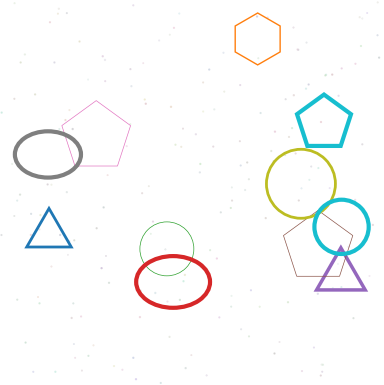[{"shape": "triangle", "thickness": 2, "radius": 0.33, "center": [0.127, 0.392]}, {"shape": "hexagon", "thickness": 1, "radius": 0.34, "center": [0.669, 0.899]}, {"shape": "circle", "thickness": 0.5, "radius": 0.35, "center": [0.433, 0.354]}, {"shape": "oval", "thickness": 3, "radius": 0.48, "center": [0.45, 0.268]}, {"shape": "triangle", "thickness": 2.5, "radius": 0.36, "center": [0.885, 0.283]}, {"shape": "pentagon", "thickness": 0.5, "radius": 0.47, "center": [0.826, 0.359]}, {"shape": "pentagon", "thickness": 0.5, "radius": 0.47, "center": [0.25, 0.645]}, {"shape": "oval", "thickness": 3, "radius": 0.43, "center": [0.125, 0.599]}, {"shape": "circle", "thickness": 2, "radius": 0.45, "center": [0.782, 0.523]}, {"shape": "pentagon", "thickness": 3, "radius": 0.37, "center": [0.842, 0.681]}, {"shape": "circle", "thickness": 3, "radius": 0.35, "center": [0.887, 0.411]}]